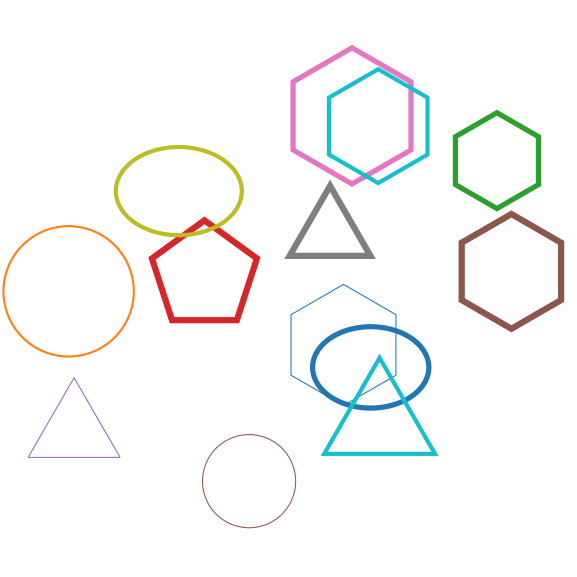[{"shape": "oval", "thickness": 2.5, "radius": 0.5, "center": [0.642, 0.363]}, {"shape": "hexagon", "thickness": 0.5, "radius": 0.52, "center": [0.595, 0.402]}, {"shape": "circle", "thickness": 1, "radius": 0.56, "center": [0.119, 0.495]}, {"shape": "hexagon", "thickness": 2.5, "radius": 0.41, "center": [0.86, 0.721]}, {"shape": "pentagon", "thickness": 3, "radius": 0.48, "center": [0.354, 0.522]}, {"shape": "triangle", "thickness": 0.5, "radius": 0.46, "center": [0.128, 0.253]}, {"shape": "circle", "thickness": 0.5, "radius": 0.4, "center": [0.431, 0.166]}, {"shape": "hexagon", "thickness": 3, "radius": 0.5, "center": [0.886, 0.529]}, {"shape": "hexagon", "thickness": 2.5, "radius": 0.59, "center": [0.61, 0.798]}, {"shape": "triangle", "thickness": 3, "radius": 0.4, "center": [0.572, 0.596]}, {"shape": "oval", "thickness": 2, "radius": 0.55, "center": [0.31, 0.668]}, {"shape": "hexagon", "thickness": 2, "radius": 0.49, "center": [0.655, 0.781]}, {"shape": "triangle", "thickness": 2, "radius": 0.55, "center": [0.657, 0.269]}]